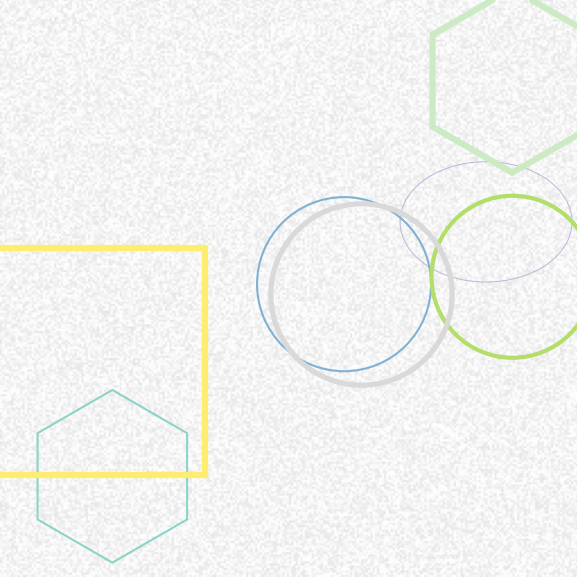[{"shape": "hexagon", "thickness": 1, "radius": 0.75, "center": [0.195, 0.174]}, {"shape": "oval", "thickness": 0.5, "radius": 0.74, "center": [0.842, 0.615]}, {"shape": "circle", "thickness": 1, "radius": 0.75, "center": [0.596, 0.507]}, {"shape": "circle", "thickness": 2, "radius": 0.7, "center": [0.888, 0.52]}, {"shape": "circle", "thickness": 2.5, "radius": 0.79, "center": [0.626, 0.489]}, {"shape": "hexagon", "thickness": 3, "radius": 0.8, "center": [0.887, 0.859]}, {"shape": "square", "thickness": 3, "radius": 0.98, "center": [0.159, 0.374]}]